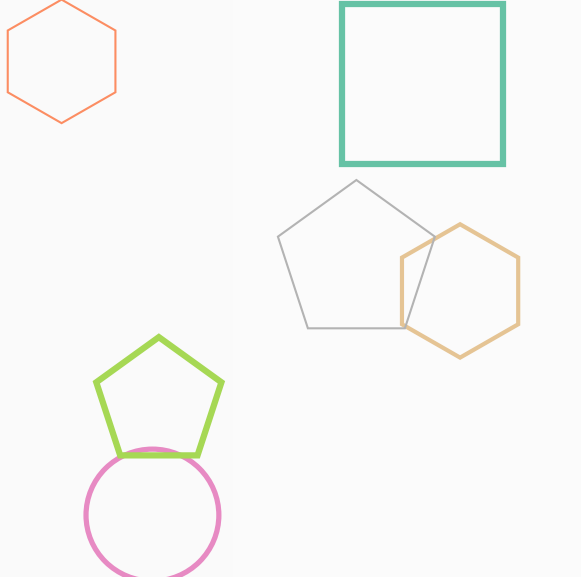[{"shape": "square", "thickness": 3, "radius": 0.69, "center": [0.726, 0.853]}, {"shape": "hexagon", "thickness": 1, "radius": 0.53, "center": [0.106, 0.893]}, {"shape": "circle", "thickness": 2.5, "radius": 0.57, "center": [0.262, 0.107]}, {"shape": "pentagon", "thickness": 3, "radius": 0.57, "center": [0.273, 0.302]}, {"shape": "hexagon", "thickness": 2, "radius": 0.58, "center": [0.792, 0.495]}, {"shape": "pentagon", "thickness": 1, "radius": 0.71, "center": [0.613, 0.545]}]